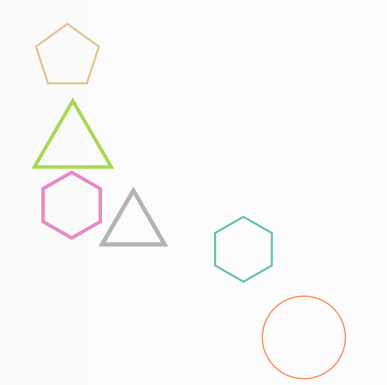[{"shape": "hexagon", "thickness": 1.5, "radius": 0.42, "center": [0.628, 0.353]}, {"shape": "circle", "thickness": 1, "radius": 0.54, "center": [0.784, 0.124]}, {"shape": "hexagon", "thickness": 2.5, "radius": 0.43, "center": [0.185, 0.467]}, {"shape": "triangle", "thickness": 2.5, "radius": 0.57, "center": [0.188, 0.624]}, {"shape": "pentagon", "thickness": 1.5, "radius": 0.43, "center": [0.174, 0.853]}, {"shape": "triangle", "thickness": 3, "radius": 0.47, "center": [0.344, 0.412]}]